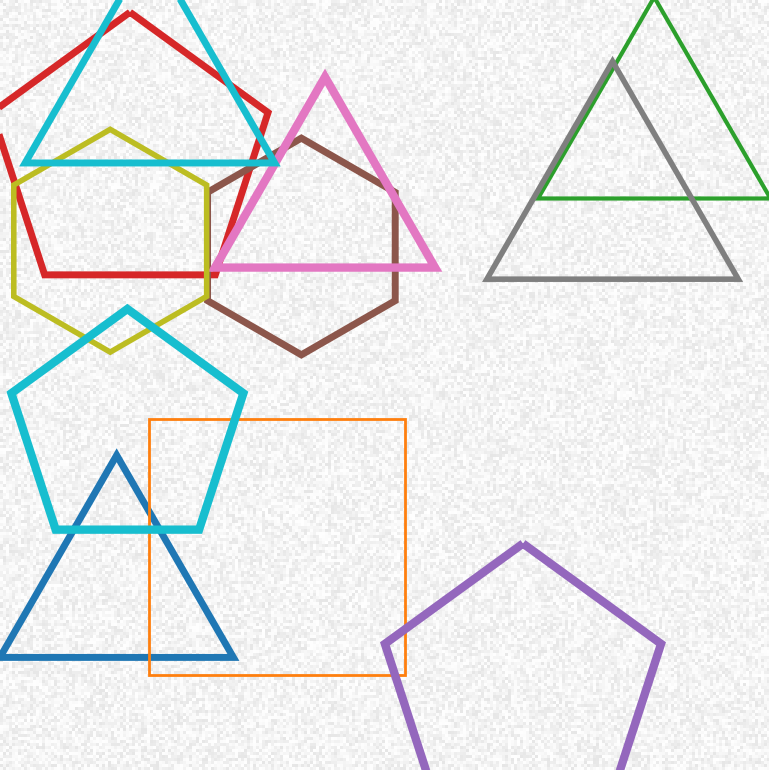[{"shape": "triangle", "thickness": 2.5, "radius": 0.88, "center": [0.152, 0.234]}, {"shape": "square", "thickness": 1, "radius": 0.83, "center": [0.36, 0.29]}, {"shape": "triangle", "thickness": 1.5, "radius": 0.87, "center": [0.85, 0.829]}, {"shape": "pentagon", "thickness": 2.5, "radius": 0.94, "center": [0.169, 0.796]}, {"shape": "pentagon", "thickness": 3, "radius": 0.94, "center": [0.679, 0.106]}, {"shape": "hexagon", "thickness": 2.5, "radius": 0.7, "center": [0.391, 0.68]}, {"shape": "triangle", "thickness": 3, "radius": 0.83, "center": [0.422, 0.735]}, {"shape": "triangle", "thickness": 2, "radius": 0.94, "center": [0.796, 0.732]}, {"shape": "hexagon", "thickness": 2, "radius": 0.72, "center": [0.143, 0.687]}, {"shape": "pentagon", "thickness": 3, "radius": 0.79, "center": [0.165, 0.44]}, {"shape": "triangle", "thickness": 2.5, "radius": 0.94, "center": [0.195, 0.882]}]